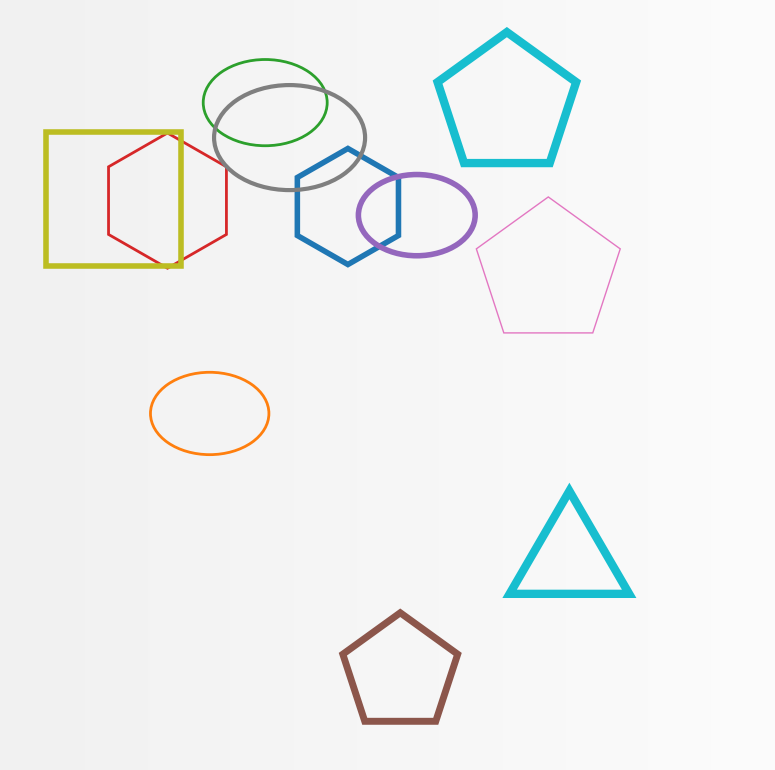[{"shape": "hexagon", "thickness": 2, "radius": 0.38, "center": [0.449, 0.732]}, {"shape": "oval", "thickness": 1, "radius": 0.38, "center": [0.271, 0.463]}, {"shape": "oval", "thickness": 1, "radius": 0.4, "center": [0.342, 0.867]}, {"shape": "hexagon", "thickness": 1, "radius": 0.44, "center": [0.216, 0.739]}, {"shape": "oval", "thickness": 2, "radius": 0.38, "center": [0.538, 0.721]}, {"shape": "pentagon", "thickness": 2.5, "radius": 0.39, "center": [0.516, 0.126]}, {"shape": "pentagon", "thickness": 0.5, "radius": 0.49, "center": [0.707, 0.647]}, {"shape": "oval", "thickness": 1.5, "radius": 0.49, "center": [0.374, 0.821]}, {"shape": "square", "thickness": 2, "radius": 0.44, "center": [0.147, 0.741]}, {"shape": "triangle", "thickness": 3, "radius": 0.45, "center": [0.735, 0.273]}, {"shape": "pentagon", "thickness": 3, "radius": 0.47, "center": [0.654, 0.864]}]